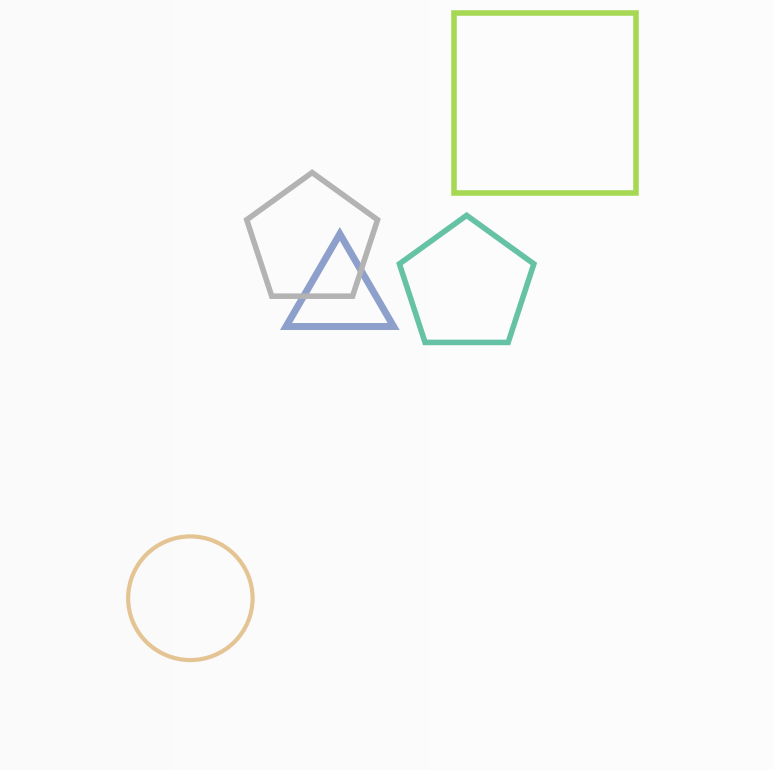[{"shape": "pentagon", "thickness": 2, "radius": 0.46, "center": [0.602, 0.629]}, {"shape": "triangle", "thickness": 2.5, "radius": 0.4, "center": [0.438, 0.616]}, {"shape": "square", "thickness": 2, "radius": 0.59, "center": [0.703, 0.866]}, {"shape": "circle", "thickness": 1.5, "radius": 0.4, "center": [0.246, 0.223]}, {"shape": "pentagon", "thickness": 2, "radius": 0.44, "center": [0.403, 0.687]}]